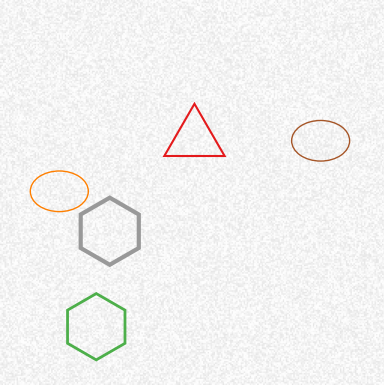[{"shape": "triangle", "thickness": 1.5, "radius": 0.45, "center": [0.505, 0.64]}, {"shape": "hexagon", "thickness": 2, "radius": 0.43, "center": [0.25, 0.151]}, {"shape": "oval", "thickness": 1, "radius": 0.38, "center": [0.154, 0.503]}, {"shape": "oval", "thickness": 1, "radius": 0.38, "center": [0.833, 0.634]}, {"shape": "hexagon", "thickness": 3, "radius": 0.44, "center": [0.285, 0.399]}]